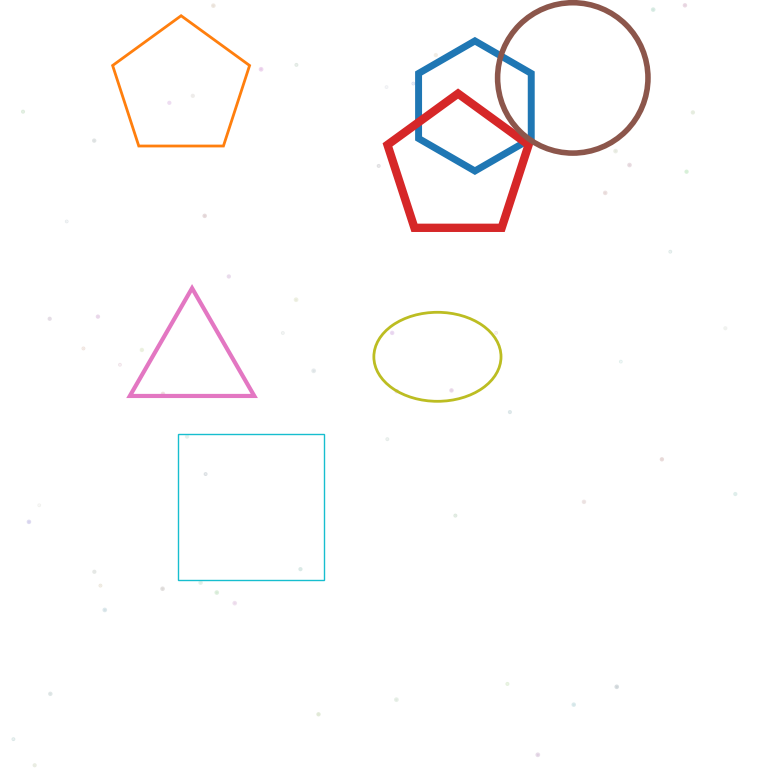[{"shape": "hexagon", "thickness": 2.5, "radius": 0.42, "center": [0.617, 0.862]}, {"shape": "pentagon", "thickness": 1, "radius": 0.47, "center": [0.235, 0.886]}, {"shape": "pentagon", "thickness": 3, "radius": 0.48, "center": [0.595, 0.782]}, {"shape": "circle", "thickness": 2, "radius": 0.49, "center": [0.744, 0.899]}, {"shape": "triangle", "thickness": 1.5, "radius": 0.47, "center": [0.249, 0.532]}, {"shape": "oval", "thickness": 1, "radius": 0.41, "center": [0.568, 0.537]}, {"shape": "square", "thickness": 0.5, "radius": 0.47, "center": [0.326, 0.341]}]